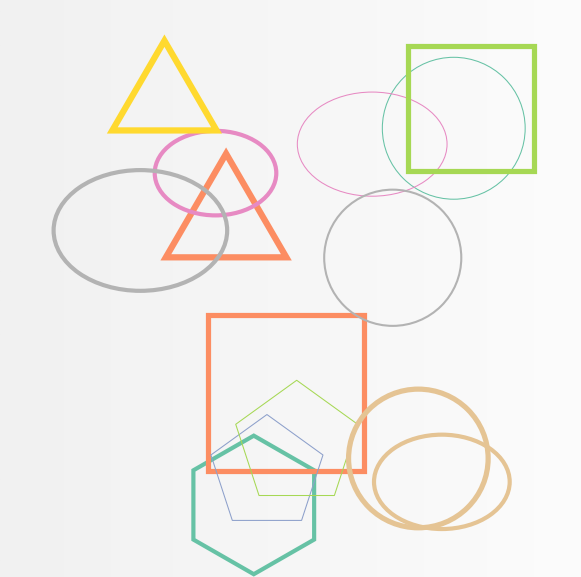[{"shape": "hexagon", "thickness": 2, "radius": 0.6, "center": [0.437, 0.125]}, {"shape": "circle", "thickness": 0.5, "radius": 0.61, "center": [0.781, 0.777]}, {"shape": "square", "thickness": 2.5, "radius": 0.67, "center": [0.492, 0.319]}, {"shape": "triangle", "thickness": 3, "radius": 0.6, "center": [0.389, 0.613]}, {"shape": "pentagon", "thickness": 0.5, "radius": 0.51, "center": [0.459, 0.18]}, {"shape": "oval", "thickness": 0.5, "radius": 0.64, "center": [0.64, 0.75]}, {"shape": "oval", "thickness": 2, "radius": 0.52, "center": [0.371, 0.699]}, {"shape": "pentagon", "thickness": 0.5, "radius": 0.55, "center": [0.51, 0.23]}, {"shape": "square", "thickness": 2.5, "radius": 0.54, "center": [0.81, 0.811]}, {"shape": "triangle", "thickness": 3, "radius": 0.52, "center": [0.283, 0.825]}, {"shape": "circle", "thickness": 2.5, "radius": 0.6, "center": [0.72, 0.205]}, {"shape": "oval", "thickness": 2, "radius": 0.58, "center": [0.76, 0.165]}, {"shape": "circle", "thickness": 1, "radius": 0.59, "center": [0.676, 0.553]}, {"shape": "oval", "thickness": 2, "radius": 0.75, "center": [0.242, 0.6]}]